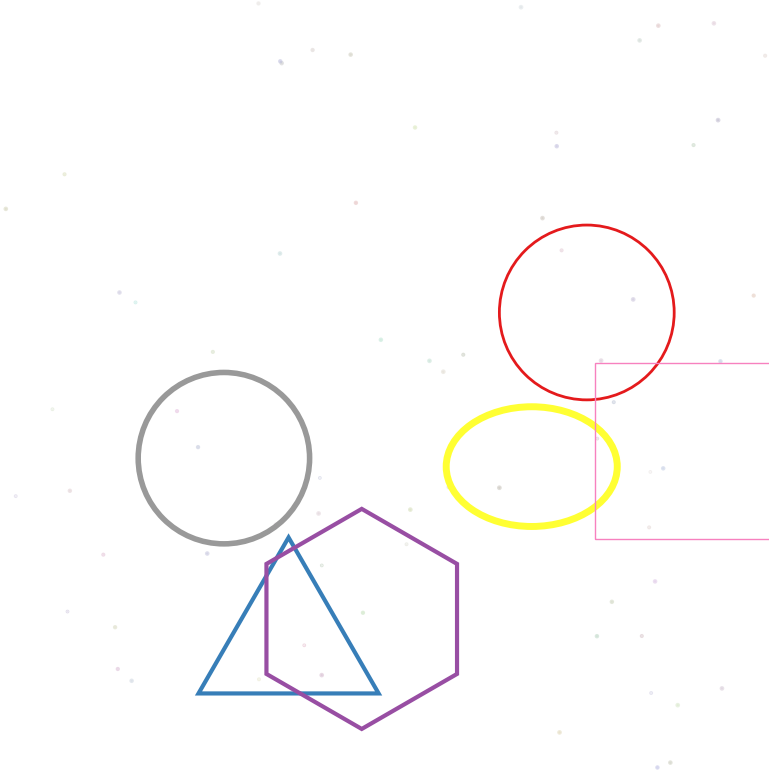[{"shape": "circle", "thickness": 1, "radius": 0.57, "center": [0.762, 0.594]}, {"shape": "triangle", "thickness": 1.5, "radius": 0.68, "center": [0.375, 0.167]}, {"shape": "hexagon", "thickness": 1.5, "radius": 0.71, "center": [0.47, 0.196]}, {"shape": "oval", "thickness": 2.5, "radius": 0.56, "center": [0.691, 0.394]}, {"shape": "square", "thickness": 0.5, "radius": 0.57, "center": [0.886, 0.414]}, {"shape": "circle", "thickness": 2, "radius": 0.56, "center": [0.291, 0.405]}]